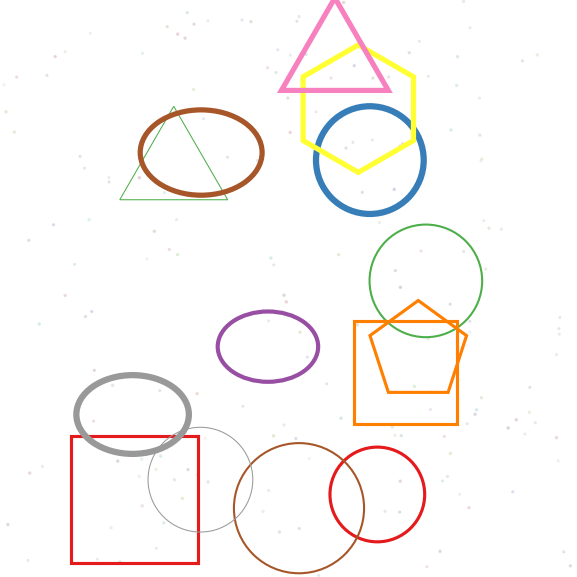[{"shape": "square", "thickness": 1.5, "radius": 0.55, "center": [0.233, 0.134]}, {"shape": "circle", "thickness": 1.5, "radius": 0.41, "center": [0.653, 0.143]}, {"shape": "circle", "thickness": 3, "radius": 0.47, "center": [0.64, 0.722]}, {"shape": "circle", "thickness": 1, "radius": 0.49, "center": [0.737, 0.513]}, {"shape": "triangle", "thickness": 0.5, "radius": 0.54, "center": [0.301, 0.707]}, {"shape": "oval", "thickness": 2, "radius": 0.43, "center": [0.464, 0.399]}, {"shape": "square", "thickness": 1.5, "radius": 0.44, "center": [0.703, 0.354]}, {"shape": "pentagon", "thickness": 1.5, "radius": 0.44, "center": [0.724, 0.391]}, {"shape": "hexagon", "thickness": 2.5, "radius": 0.55, "center": [0.62, 0.811]}, {"shape": "circle", "thickness": 1, "radius": 0.56, "center": [0.518, 0.119]}, {"shape": "oval", "thickness": 2.5, "radius": 0.53, "center": [0.348, 0.735]}, {"shape": "triangle", "thickness": 2.5, "radius": 0.53, "center": [0.58, 0.896]}, {"shape": "circle", "thickness": 0.5, "radius": 0.45, "center": [0.347, 0.169]}, {"shape": "oval", "thickness": 3, "radius": 0.49, "center": [0.23, 0.281]}]